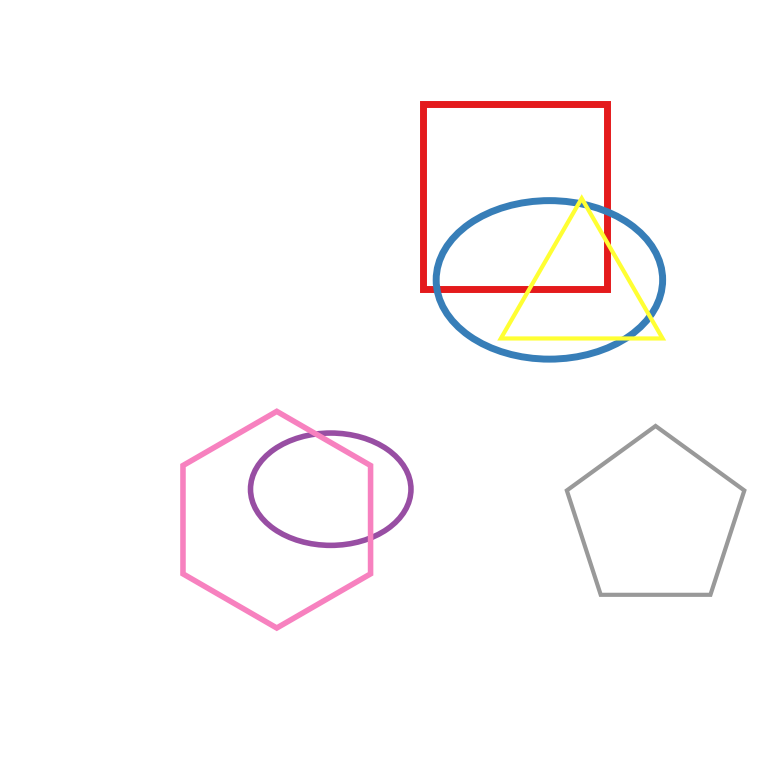[{"shape": "square", "thickness": 2.5, "radius": 0.6, "center": [0.669, 0.745]}, {"shape": "oval", "thickness": 2.5, "radius": 0.74, "center": [0.714, 0.637]}, {"shape": "oval", "thickness": 2, "radius": 0.52, "center": [0.43, 0.365]}, {"shape": "triangle", "thickness": 1.5, "radius": 0.61, "center": [0.755, 0.621]}, {"shape": "hexagon", "thickness": 2, "radius": 0.7, "center": [0.359, 0.325]}, {"shape": "pentagon", "thickness": 1.5, "radius": 0.61, "center": [0.851, 0.326]}]